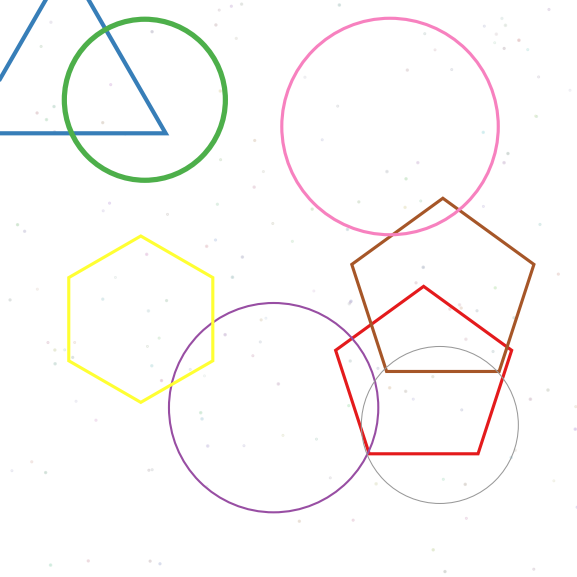[{"shape": "pentagon", "thickness": 1.5, "radius": 0.8, "center": [0.734, 0.343]}, {"shape": "triangle", "thickness": 2, "radius": 0.98, "center": [0.116, 0.867]}, {"shape": "circle", "thickness": 2.5, "radius": 0.7, "center": [0.251, 0.826]}, {"shape": "circle", "thickness": 1, "radius": 0.91, "center": [0.474, 0.293]}, {"shape": "hexagon", "thickness": 1.5, "radius": 0.72, "center": [0.244, 0.446]}, {"shape": "pentagon", "thickness": 1.5, "radius": 0.83, "center": [0.767, 0.49]}, {"shape": "circle", "thickness": 1.5, "radius": 0.94, "center": [0.675, 0.78]}, {"shape": "circle", "thickness": 0.5, "radius": 0.68, "center": [0.762, 0.263]}]